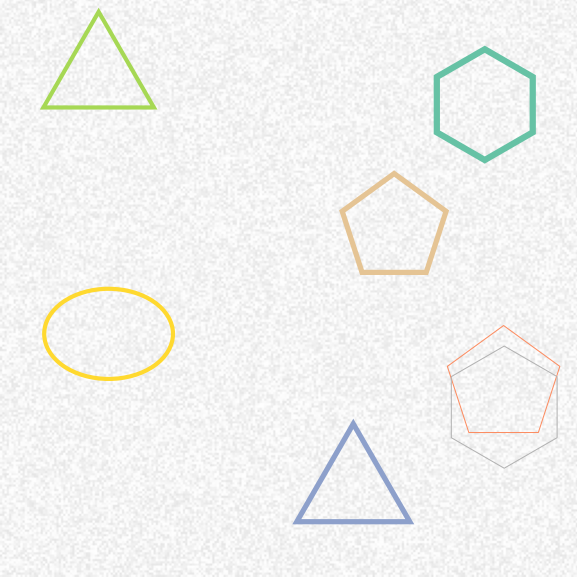[{"shape": "hexagon", "thickness": 3, "radius": 0.48, "center": [0.839, 0.818]}, {"shape": "pentagon", "thickness": 0.5, "radius": 0.51, "center": [0.872, 0.333]}, {"shape": "triangle", "thickness": 2.5, "radius": 0.56, "center": [0.612, 0.152]}, {"shape": "triangle", "thickness": 2, "radius": 0.55, "center": [0.171, 0.868]}, {"shape": "oval", "thickness": 2, "radius": 0.56, "center": [0.188, 0.421]}, {"shape": "pentagon", "thickness": 2.5, "radius": 0.47, "center": [0.682, 0.604]}, {"shape": "hexagon", "thickness": 0.5, "radius": 0.53, "center": [0.873, 0.294]}]